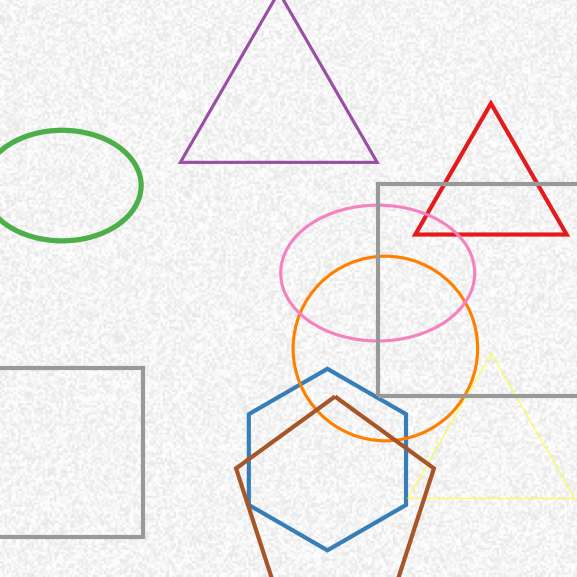[{"shape": "triangle", "thickness": 2, "radius": 0.76, "center": [0.85, 0.669]}, {"shape": "hexagon", "thickness": 2, "radius": 0.79, "center": [0.567, 0.203]}, {"shape": "oval", "thickness": 2.5, "radius": 0.68, "center": [0.108, 0.678]}, {"shape": "triangle", "thickness": 1.5, "radius": 0.98, "center": [0.483, 0.816]}, {"shape": "circle", "thickness": 1.5, "radius": 0.8, "center": [0.667, 0.396]}, {"shape": "triangle", "thickness": 0.5, "radius": 0.84, "center": [0.851, 0.22]}, {"shape": "pentagon", "thickness": 2, "radius": 0.9, "center": [0.58, 0.132]}, {"shape": "oval", "thickness": 1.5, "radius": 0.84, "center": [0.654, 0.526]}, {"shape": "square", "thickness": 2, "radius": 0.92, "center": [0.838, 0.497]}, {"shape": "square", "thickness": 2, "radius": 0.73, "center": [0.101, 0.216]}]